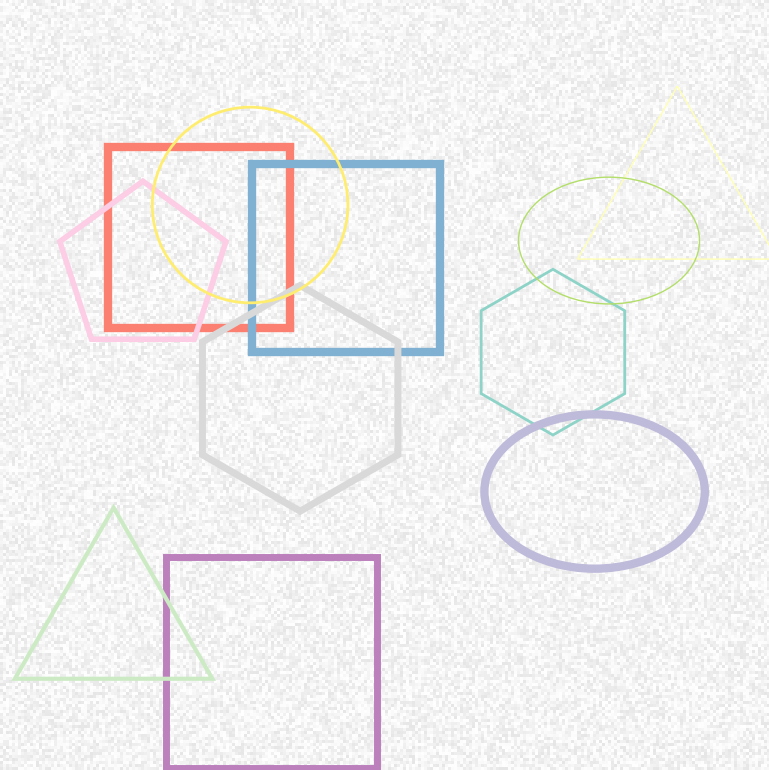[{"shape": "hexagon", "thickness": 1, "radius": 0.54, "center": [0.718, 0.543]}, {"shape": "triangle", "thickness": 0.5, "radius": 0.75, "center": [0.88, 0.738]}, {"shape": "oval", "thickness": 3, "radius": 0.72, "center": [0.772, 0.362]}, {"shape": "square", "thickness": 3, "radius": 0.59, "center": [0.258, 0.692]}, {"shape": "square", "thickness": 3, "radius": 0.61, "center": [0.449, 0.665]}, {"shape": "oval", "thickness": 0.5, "radius": 0.59, "center": [0.791, 0.688]}, {"shape": "pentagon", "thickness": 2, "radius": 0.57, "center": [0.186, 0.651]}, {"shape": "hexagon", "thickness": 2.5, "radius": 0.73, "center": [0.39, 0.483]}, {"shape": "square", "thickness": 2.5, "radius": 0.68, "center": [0.353, 0.139]}, {"shape": "triangle", "thickness": 1.5, "radius": 0.74, "center": [0.148, 0.193]}, {"shape": "circle", "thickness": 1, "radius": 0.64, "center": [0.325, 0.734]}]